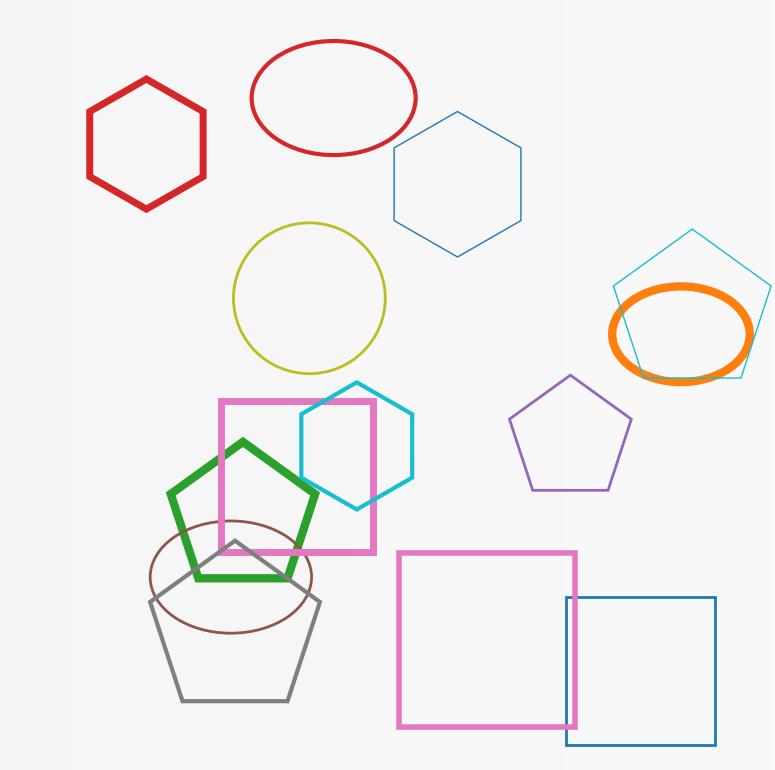[{"shape": "hexagon", "thickness": 0.5, "radius": 0.47, "center": [0.59, 0.761]}, {"shape": "square", "thickness": 1, "radius": 0.48, "center": [0.826, 0.129]}, {"shape": "oval", "thickness": 3, "radius": 0.44, "center": [0.879, 0.566]}, {"shape": "pentagon", "thickness": 3, "radius": 0.49, "center": [0.313, 0.328]}, {"shape": "oval", "thickness": 1.5, "radius": 0.53, "center": [0.431, 0.873]}, {"shape": "hexagon", "thickness": 2.5, "radius": 0.42, "center": [0.189, 0.813]}, {"shape": "pentagon", "thickness": 1, "radius": 0.41, "center": [0.736, 0.43]}, {"shape": "oval", "thickness": 1, "radius": 0.52, "center": [0.298, 0.251]}, {"shape": "square", "thickness": 2.5, "radius": 0.49, "center": [0.383, 0.381]}, {"shape": "square", "thickness": 2, "radius": 0.57, "center": [0.629, 0.169]}, {"shape": "pentagon", "thickness": 1.5, "radius": 0.58, "center": [0.303, 0.183]}, {"shape": "circle", "thickness": 1, "radius": 0.49, "center": [0.399, 0.613]}, {"shape": "hexagon", "thickness": 1.5, "radius": 0.41, "center": [0.46, 0.421]}, {"shape": "pentagon", "thickness": 0.5, "radius": 0.53, "center": [0.893, 0.596]}]